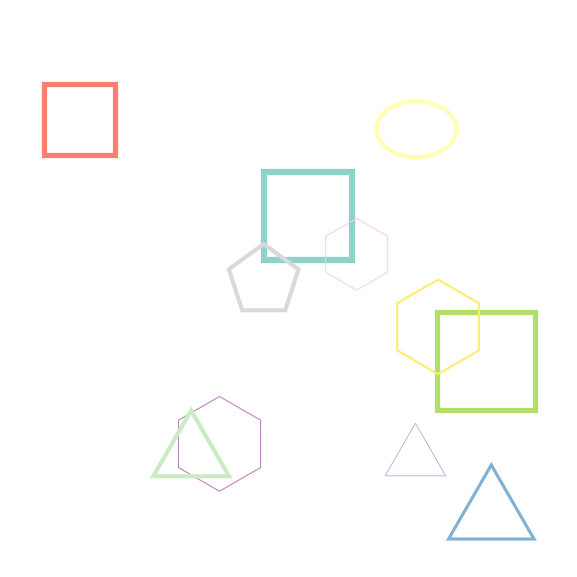[{"shape": "square", "thickness": 3, "radius": 0.38, "center": [0.533, 0.626]}, {"shape": "oval", "thickness": 2, "radius": 0.35, "center": [0.721, 0.776]}, {"shape": "triangle", "thickness": 0.5, "radius": 0.3, "center": [0.719, 0.206]}, {"shape": "square", "thickness": 2.5, "radius": 0.31, "center": [0.138, 0.792]}, {"shape": "triangle", "thickness": 1.5, "radius": 0.43, "center": [0.851, 0.109]}, {"shape": "square", "thickness": 2.5, "radius": 0.42, "center": [0.841, 0.374]}, {"shape": "hexagon", "thickness": 0.5, "radius": 0.31, "center": [0.618, 0.559]}, {"shape": "pentagon", "thickness": 2, "radius": 0.32, "center": [0.457, 0.513]}, {"shape": "hexagon", "thickness": 0.5, "radius": 0.41, "center": [0.38, 0.231]}, {"shape": "triangle", "thickness": 2, "radius": 0.38, "center": [0.331, 0.212]}, {"shape": "hexagon", "thickness": 1, "radius": 0.41, "center": [0.759, 0.433]}]